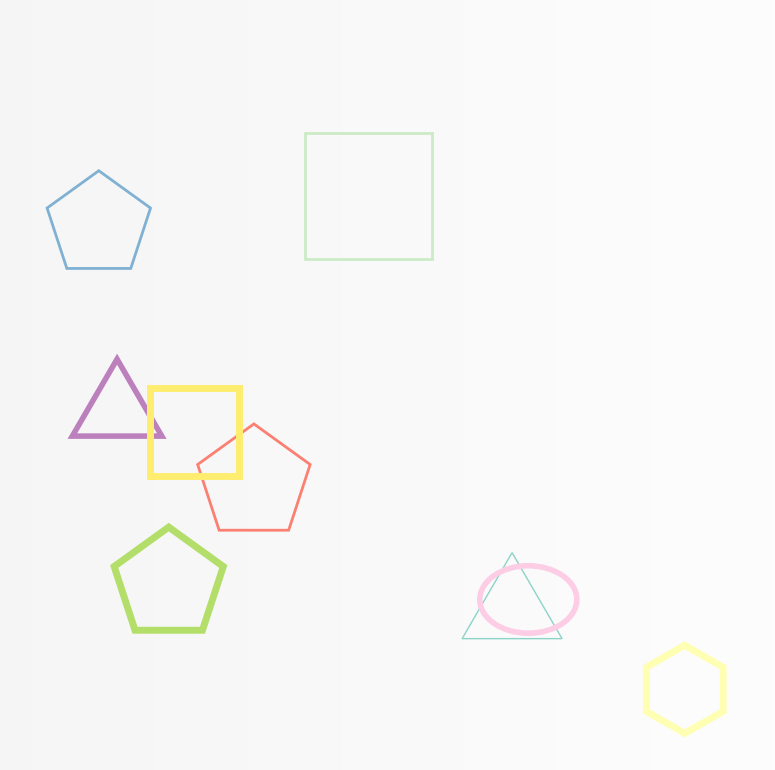[{"shape": "triangle", "thickness": 0.5, "radius": 0.37, "center": [0.661, 0.208]}, {"shape": "hexagon", "thickness": 2.5, "radius": 0.29, "center": [0.884, 0.105]}, {"shape": "pentagon", "thickness": 1, "radius": 0.38, "center": [0.328, 0.373]}, {"shape": "pentagon", "thickness": 1, "radius": 0.35, "center": [0.127, 0.708]}, {"shape": "pentagon", "thickness": 2.5, "radius": 0.37, "center": [0.218, 0.241]}, {"shape": "oval", "thickness": 2, "radius": 0.31, "center": [0.682, 0.221]}, {"shape": "triangle", "thickness": 2, "radius": 0.33, "center": [0.151, 0.467]}, {"shape": "square", "thickness": 1, "radius": 0.41, "center": [0.476, 0.745]}, {"shape": "square", "thickness": 2.5, "radius": 0.29, "center": [0.251, 0.44]}]